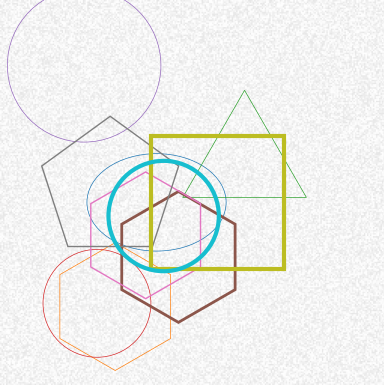[{"shape": "oval", "thickness": 0.5, "radius": 0.9, "center": [0.407, 0.474]}, {"shape": "hexagon", "thickness": 0.5, "radius": 0.83, "center": [0.299, 0.204]}, {"shape": "triangle", "thickness": 0.5, "radius": 0.93, "center": [0.635, 0.58]}, {"shape": "circle", "thickness": 0.5, "radius": 0.7, "center": [0.252, 0.212]}, {"shape": "circle", "thickness": 0.5, "radius": 1.0, "center": [0.219, 0.83]}, {"shape": "hexagon", "thickness": 2, "radius": 0.85, "center": [0.463, 0.333]}, {"shape": "hexagon", "thickness": 1, "radius": 0.82, "center": [0.378, 0.389]}, {"shape": "pentagon", "thickness": 1, "radius": 0.93, "center": [0.286, 0.511]}, {"shape": "square", "thickness": 3, "radius": 0.86, "center": [0.564, 0.475]}, {"shape": "circle", "thickness": 3, "radius": 0.72, "center": [0.425, 0.439]}]